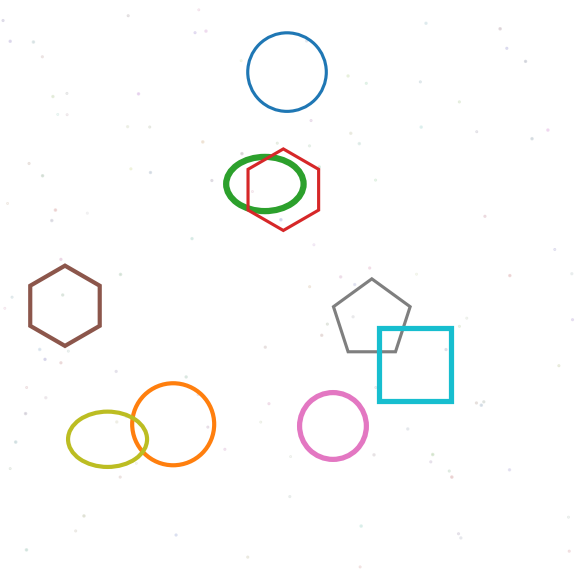[{"shape": "circle", "thickness": 1.5, "radius": 0.34, "center": [0.497, 0.874]}, {"shape": "circle", "thickness": 2, "radius": 0.36, "center": [0.3, 0.264]}, {"shape": "oval", "thickness": 3, "radius": 0.34, "center": [0.459, 0.681]}, {"shape": "hexagon", "thickness": 1.5, "radius": 0.35, "center": [0.491, 0.671]}, {"shape": "hexagon", "thickness": 2, "radius": 0.35, "center": [0.113, 0.47]}, {"shape": "circle", "thickness": 2.5, "radius": 0.29, "center": [0.577, 0.261]}, {"shape": "pentagon", "thickness": 1.5, "radius": 0.35, "center": [0.644, 0.446]}, {"shape": "oval", "thickness": 2, "radius": 0.34, "center": [0.186, 0.238]}, {"shape": "square", "thickness": 2.5, "radius": 0.31, "center": [0.718, 0.368]}]